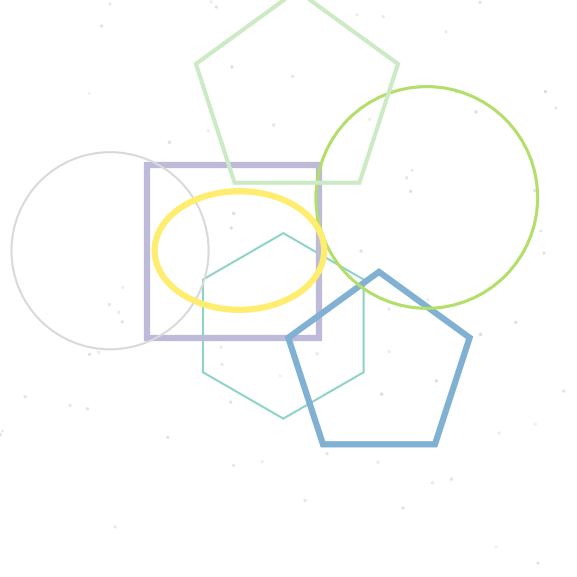[{"shape": "hexagon", "thickness": 1, "radius": 0.8, "center": [0.491, 0.435]}, {"shape": "square", "thickness": 3, "radius": 0.75, "center": [0.404, 0.563]}, {"shape": "pentagon", "thickness": 3, "radius": 0.83, "center": [0.656, 0.363]}, {"shape": "circle", "thickness": 1.5, "radius": 0.96, "center": [0.739, 0.657]}, {"shape": "circle", "thickness": 1, "radius": 0.85, "center": [0.191, 0.565]}, {"shape": "pentagon", "thickness": 2, "radius": 0.92, "center": [0.514, 0.832]}, {"shape": "oval", "thickness": 3, "radius": 0.73, "center": [0.415, 0.565]}]